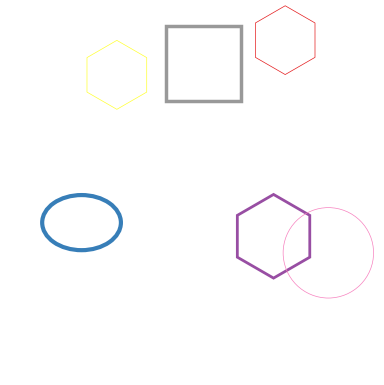[{"shape": "hexagon", "thickness": 0.5, "radius": 0.45, "center": [0.741, 0.896]}, {"shape": "oval", "thickness": 3, "radius": 0.51, "center": [0.212, 0.422]}, {"shape": "hexagon", "thickness": 2, "radius": 0.54, "center": [0.711, 0.386]}, {"shape": "hexagon", "thickness": 0.5, "radius": 0.45, "center": [0.304, 0.806]}, {"shape": "circle", "thickness": 0.5, "radius": 0.59, "center": [0.853, 0.343]}, {"shape": "square", "thickness": 2.5, "radius": 0.48, "center": [0.529, 0.835]}]